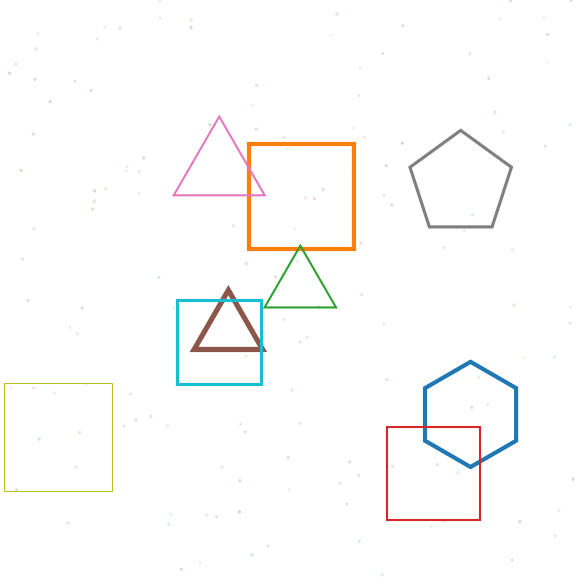[{"shape": "hexagon", "thickness": 2, "radius": 0.46, "center": [0.815, 0.282]}, {"shape": "square", "thickness": 2, "radius": 0.45, "center": [0.522, 0.66]}, {"shape": "triangle", "thickness": 1, "radius": 0.36, "center": [0.52, 0.502]}, {"shape": "square", "thickness": 1, "radius": 0.4, "center": [0.751, 0.179]}, {"shape": "triangle", "thickness": 2.5, "radius": 0.34, "center": [0.395, 0.428]}, {"shape": "triangle", "thickness": 1, "radius": 0.45, "center": [0.38, 0.706]}, {"shape": "pentagon", "thickness": 1.5, "radius": 0.46, "center": [0.798, 0.681]}, {"shape": "square", "thickness": 0.5, "radius": 0.47, "center": [0.1, 0.243]}, {"shape": "square", "thickness": 1.5, "radius": 0.36, "center": [0.38, 0.407]}]